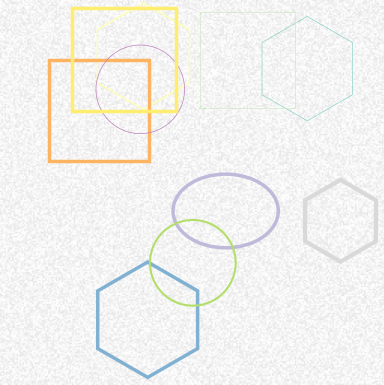[{"shape": "hexagon", "thickness": 0.5, "radius": 0.68, "center": [0.798, 0.822]}, {"shape": "hexagon", "thickness": 1, "radius": 0.69, "center": [0.372, 0.854]}, {"shape": "oval", "thickness": 2.5, "radius": 0.68, "center": [0.586, 0.452]}, {"shape": "hexagon", "thickness": 2.5, "radius": 0.75, "center": [0.384, 0.17]}, {"shape": "square", "thickness": 2.5, "radius": 0.65, "center": [0.257, 0.713]}, {"shape": "circle", "thickness": 1.5, "radius": 0.56, "center": [0.501, 0.317]}, {"shape": "hexagon", "thickness": 3, "radius": 0.53, "center": [0.885, 0.427]}, {"shape": "circle", "thickness": 0.5, "radius": 0.58, "center": [0.364, 0.768]}, {"shape": "square", "thickness": 0.5, "radius": 0.62, "center": [0.643, 0.844]}, {"shape": "square", "thickness": 2.5, "radius": 0.67, "center": [0.322, 0.846]}]